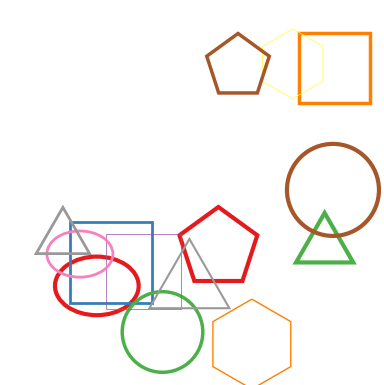[{"shape": "oval", "thickness": 3, "radius": 0.54, "center": [0.251, 0.257]}, {"shape": "pentagon", "thickness": 3, "radius": 0.53, "center": [0.567, 0.356]}, {"shape": "square", "thickness": 2, "radius": 0.53, "center": [0.289, 0.318]}, {"shape": "circle", "thickness": 2.5, "radius": 0.52, "center": [0.422, 0.138]}, {"shape": "triangle", "thickness": 3, "radius": 0.43, "center": [0.843, 0.361]}, {"shape": "square", "thickness": 0.5, "radius": 0.49, "center": [0.373, 0.295]}, {"shape": "square", "thickness": 2.5, "radius": 0.46, "center": [0.868, 0.823]}, {"shape": "hexagon", "thickness": 1, "radius": 0.58, "center": [0.654, 0.106]}, {"shape": "hexagon", "thickness": 0.5, "radius": 0.45, "center": [0.76, 0.834]}, {"shape": "pentagon", "thickness": 2.5, "radius": 0.43, "center": [0.618, 0.828]}, {"shape": "circle", "thickness": 3, "radius": 0.6, "center": [0.865, 0.507]}, {"shape": "oval", "thickness": 2, "radius": 0.43, "center": [0.208, 0.34]}, {"shape": "triangle", "thickness": 1.5, "radius": 0.6, "center": [0.492, 0.259]}, {"shape": "triangle", "thickness": 2, "radius": 0.4, "center": [0.163, 0.381]}]